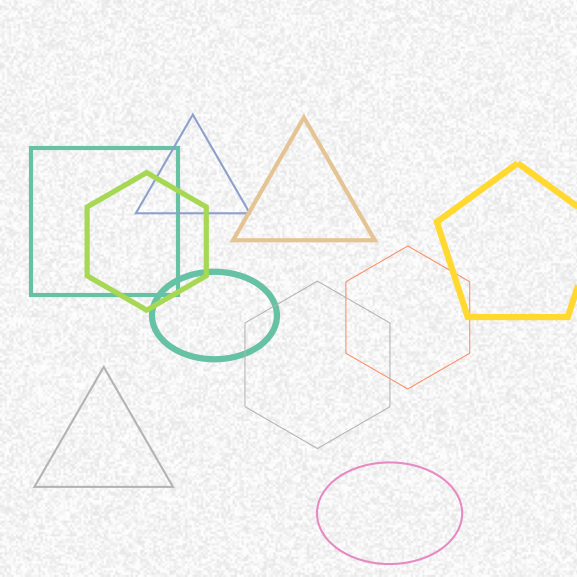[{"shape": "square", "thickness": 2, "radius": 0.63, "center": [0.181, 0.616]}, {"shape": "oval", "thickness": 3, "radius": 0.54, "center": [0.371, 0.453]}, {"shape": "hexagon", "thickness": 0.5, "radius": 0.62, "center": [0.706, 0.449]}, {"shape": "triangle", "thickness": 1, "radius": 0.57, "center": [0.334, 0.687]}, {"shape": "oval", "thickness": 1, "radius": 0.63, "center": [0.675, 0.11]}, {"shape": "hexagon", "thickness": 2.5, "radius": 0.6, "center": [0.254, 0.581]}, {"shape": "pentagon", "thickness": 3, "radius": 0.74, "center": [0.897, 0.569]}, {"shape": "triangle", "thickness": 2, "radius": 0.71, "center": [0.526, 0.654]}, {"shape": "triangle", "thickness": 1, "radius": 0.69, "center": [0.18, 0.225]}, {"shape": "hexagon", "thickness": 0.5, "radius": 0.72, "center": [0.55, 0.367]}]